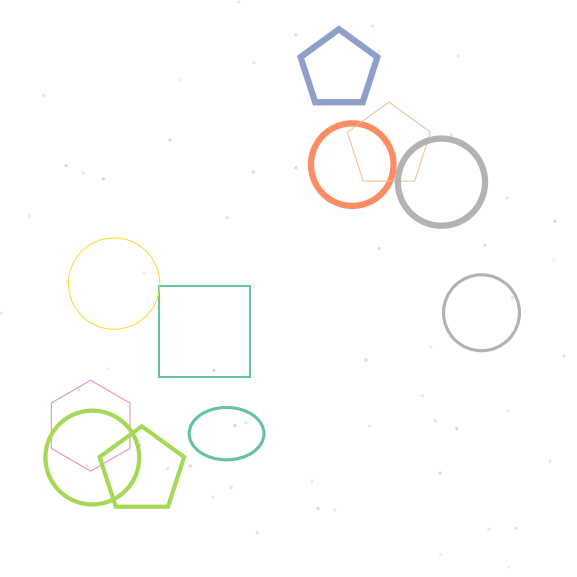[{"shape": "oval", "thickness": 1.5, "radius": 0.32, "center": [0.392, 0.248]}, {"shape": "square", "thickness": 1, "radius": 0.39, "center": [0.354, 0.425]}, {"shape": "circle", "thickness": 3, "radius": 0.36, "center": [0.61, 0.714]}, {"shape": "pentagon", "thickness": 3, "radius": 0.35, "center": [0.587, 0.879]}, {"shape": "hexagon", "thickness": 0.5, "radius": 0.39, "center": [0.157, 0.262]}, {"shape": "circle", "thickness": 2, "radius": 0.41, "center": [0.16, 0.207]}, {"shape": "pentagon", "thickness": 2, "radius": 0.38, "center": [0.246, 0.184]}, {"shape": "circle", "thickness": 0.5, "radius": 0.4, "center": [0.198, 0.508]}, {"shape": "pentagon", "thickness": 0.5, "radius": 0.38, "center": [0.673, 0.747]}, {"shape": "circle", "thickness": 1.5, "radius": 0.33, "center": [0.834, 0.458]}, {"shape": "circle", "thickness": 3, "radius": 0.38, "center": [0.764, 0.684]}]